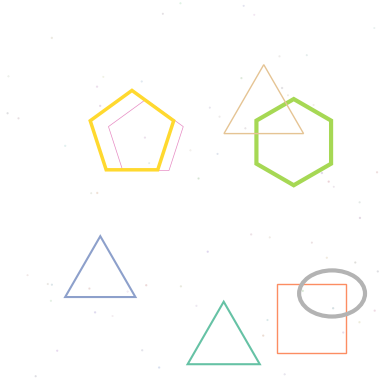[{"shape": "triangle", "thickness": 1.5, "radius": 0.54, "center": [0.581, 0.108]}, {"shape": "square", "thickness": 1, "radius": 0.45, "center": [0.81, 0.172]}, {"shape": "triangle", "thickness": 1.5, "radius": 0.53, "center": [0.26, 0.281]}, {"shape": "pentagon", "thickness": 0.5, "radius": 0.51, "center": [0.379, 0.64]}, {"shape": "hexagon", "thickness": 3, "radius": 0.56, "center": [0.763, 0.631]}, {"shape": "pentagon", "thickness": 2.5, "radius": 0.57, "center": [0.343, 0.651]}, {"shape": "triangle", "thickness": 1, "radius": 0.6, "center": [0.685, 0.713]}, {"shape": "oval", "thickness": 3, "radius": 0.43, "center": [0.863, 0.238]}]